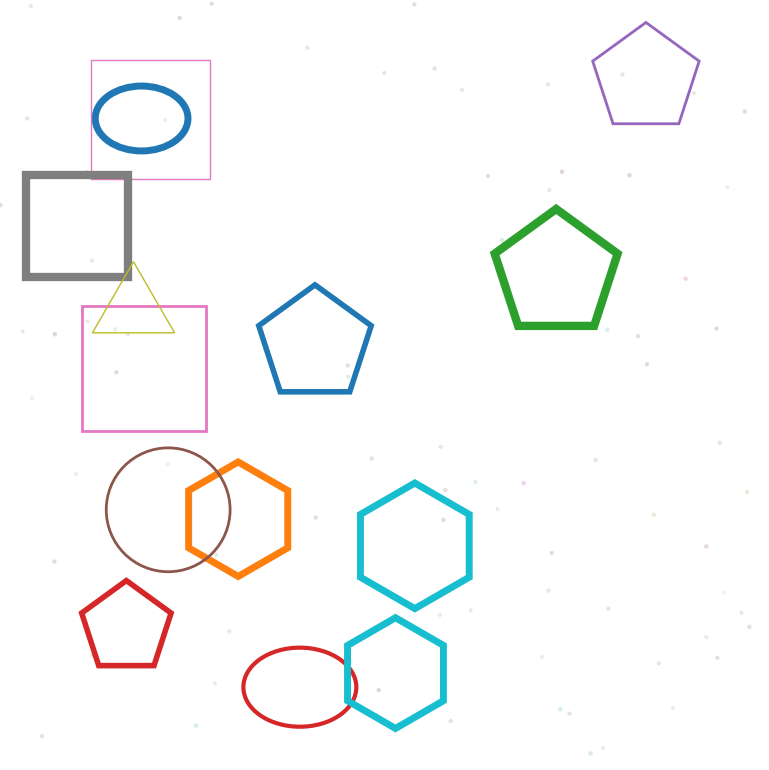[{"shape": "pentagon", "thickness": 2, "radius": 0.38, "center": [0.409, 0.553]}, {"shape": "oval", "thickness": 2.5, "radius": 0.3, "center": [0.184, 0.846]}, {"shape": "hexagon", "thickness": 2.5, "radius": 0.37, "center": [0.309, 0.326]}, {"shape": "pentagon", "thickness": 3, "radius": 0.42, "center": [0.722, 0.645]}, {"shape": "oval", "thickness": 1.5, "radius": 0.37, "center": [0.389, 0.108]}, {"shape": "pentagon", "thickness": 2, "radius": 0.31, "center": [0.164, 0.185]}, {"shape": "pentagon", "thickness": 1, "radius": 0.36, "center": [0.839, 0.898]}, {"shape": "circle", "thickness": 1, "radius": 0.4, "center": [0.218, 0.338]}, {"shape": "square", "thickness": 1, "radius": 0.4, "center": [0.187, 0.521]}, {"shape": "square", "thickness": 0.5, "radius": 0.39, "center": [0.196, 0.844]}, {"shape": "square", "thickness": 3, "radius": 0.33, "center": [0.1, 0.706]}, {"shape": "triangle", "thickness": 0.5, "radius": 0.31, "center": [0.173, 0.599]}, {"shape": "hexagon", "thickness": 2.5, "radius": 0.41, "center": [0.539, 0.291]}, {"shape": "hexagon", "thickness": 2.5, "radius": 0.36, "center": [0.514, 0.126]}]